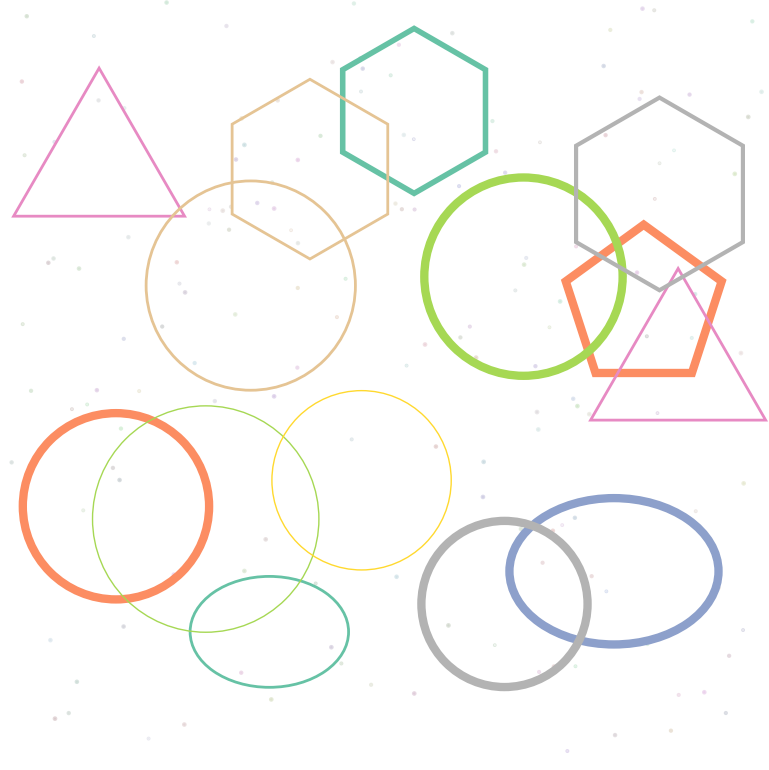[{"shape": "hexagon", "thickness": 2, "radius": 0.54, "center": [0.538, 0.856]}, {"shape": "oval", "thickness": 1, "radius": 0.51, "center": [0.35, 0.179]}, {"shape": "circle", "thickness": 3, "radius": 0.6, "center": [0.151, 0.342]}, {"shape": "pentagon", "thickness": 3, "radius": 0.53, "center": [0.836, 0.602]}, {"shape": "oval", "thickness": 3, "radius": 0.68, "center": [0.797, 0.258]}, {"shape": "triangle", "thickness": 1, "radius": 0.64, "center": [0.129, 0.783]}, {"shape": "triangle", "thickness": 1, "radius": 0.66, "center": [0.881, 0.52]}, {"shape": "circle", "thickness": 0.5, "radius": 0.74, "center": [0.267, 0.326]}, {"shape": "circle", "thickness": 3, "radius": 0.64, "center": [0.68, 0.641]}, {"shape": "circle", "thickness": 0.5, "radius": 0.58, "center": [0.47, 0.376]}, {"shape": "hexagon", "thickness": 1, "radius": 0.58, "center": [0.403, 0.78]}, {"shape": "circle", "thickness": 1, "radius": 0.68, "center": [0.326, 0.629]}, {"shape": "hexagon", "thickness": 1.5, "radius": 0.63, "center": [0.856, 0.748]}, {"shape": "circle", "thickness": 3, "radius": 0.54, "center": [0.655, 0.216]}]